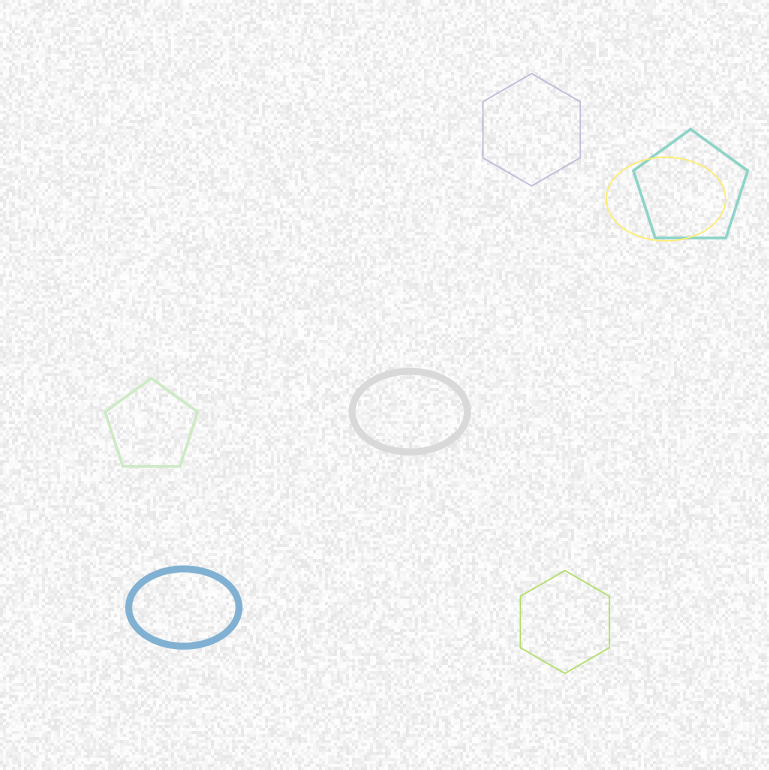[{"shape": "pentagon", "thickness": 1, "radius": 0.39, "center": [0.897, 0.754]}, {"shape": "hexagon", "thickness": 0.5, "radius": 0.36, "center": [0.69, 0.831]}, {"shape": "oval", "thickness": 2.5, "radius": 0.36, "center": [0.239, 0.211]}, {"shape": "hexagon", "thickness": 0.5, "radius": 0.33, "center": [0.734, 0.192]}, {"shape": "oval", "thickness": 2.5, "radius": 0.37, "center": [0.532, 0.465]}, {"shape": "pentagon", "thickness": 1, "radius": 0.32, "center": [0.197, 0.445]}, {"shape": "oval", "thickness": 0.5, "radius": 0.39, "center": [0.865, 0.741]}]